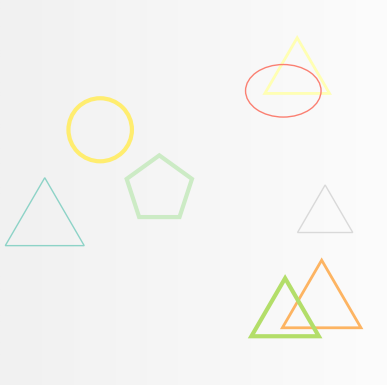[{"shape": "triangle", "thickness": 1, "radius": 0.59, "center": [0.115, 0.421]}, {"shape": "triangle", "thickness": 2, "radius": 0.48, "center": [0.767, 0.805]}, {"shape": "oval", "thickness": 1, "radius": 0.49, "center": [0.731, 0.764]}, {"shape": "triangle", "thickness": 2, "radius": 0.59, "center": [0.83, 0.207]}, {"shape": "triangle", "thickness": 3, "radius": 0.5, "center": [0.736, 0.177]}, {"shape": "triangle", "thickness": 1, "radius": 0.41, "center": [0.839, 0.437]}, {"shape": "pentagon", "thickness": 3, "radius": 0.44, "center": [0.411, 0.508]}, {"shape": "circle", "thickness": 3, "radius": 0.41, "center": [0.259, 0.663]}]